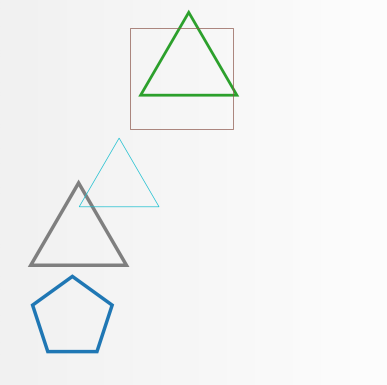[{"shape": "pentagon", "thickness": 2.5, "radius": 0.54, "center": [0.187, 0.174]}, {"shape": "triangle", "thickness": 2, "radius": 0.72, "center": [0.487, 0.824]}, {"shape": "square", "thickness": 0.5, "radius": 0.66, "center": [0.468, 0.796]}, {"shape": "triangle", "thickness": 2.5, "radius": 0.71, "center": [0.203, 0.382]}, {"shape": "triangle", "thickness": 0.5, "radius": 0.59, "center": [0.307, 0.522]}]